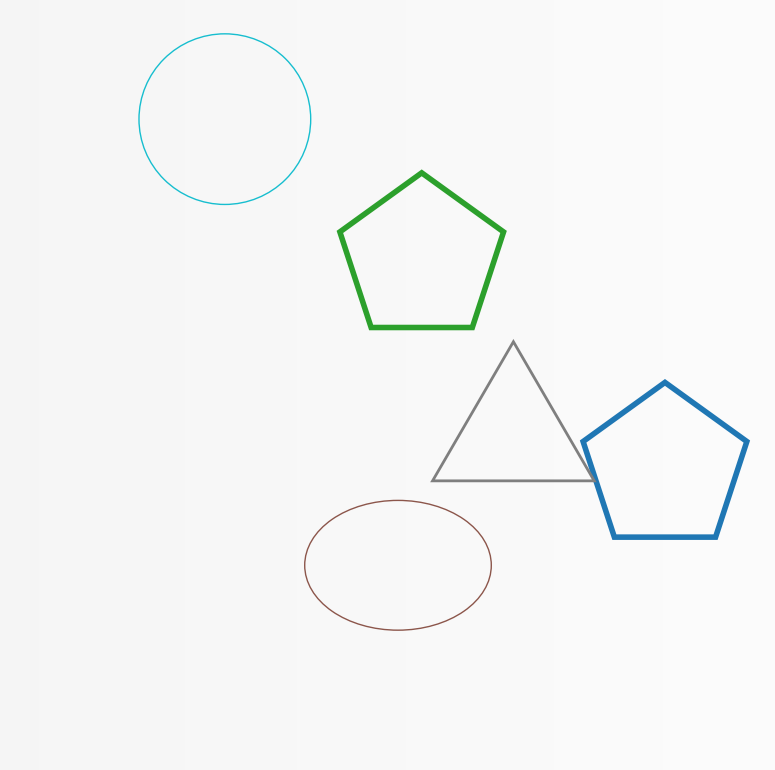[{"shape": "pentagon", "thickness": 2, "radius": 0.56, "center": [0.858, 0.392]}, {"shape": "pentagon", "thickness": 2, "radius": 0.56, "center": [0.544, 0.664]}, {"shape": "oval", "thickness": 0.5, "radius": 0.6, "center": [0.514, 0.266]}, {"shape": "triangle", "thickness": 1, "radius": 0.6, "center": [0.662, 0.436]}, {"shape": "circle", "thickness": 0.5, "radius": 0.55, "center": [0.29, 0.845]}]